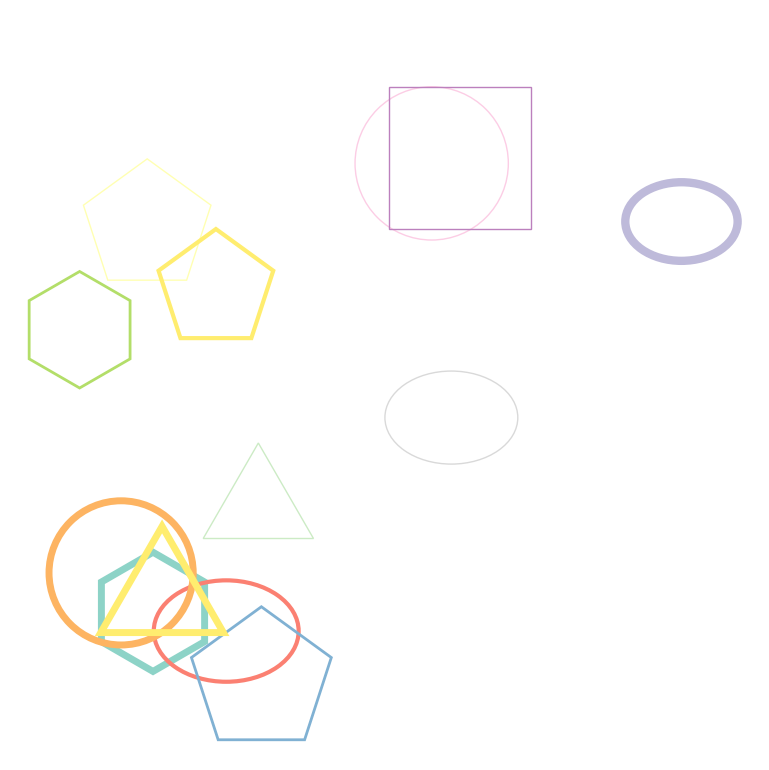[{"shape": "hexagon", "thickness": 2.5, "radius": 0.39, "center": [0.199, 0.205]}, {"shape": "pentagon", "thickness": 0.5, "radius": 0.44, "center": [0.191, 0.707]}, {"shape": "oval", "thickness": 3, "radius": 0.36, "center": [0.885, 0.712]}, {"shape": "oval", "thickness": 1.5, "radius": 0.47, "center": [0.294, 0.18]}, {"shape": "pentagon", "thickness": 1, "radius": 0.48, "center": [0.339, 0.117]}, {"shape": "circle", "thickness": 2.5, "radius": 0.47, "center": [0.157, 0.256]}, {"shape": "hexagon", "thickness": 1, "radius": 0.38, "center": [0.103, 0.572]}, {"shape": "circle", "thickness": 0.5, "radius": 0.5, "center": [0.561, 0.788]}, {"shape": "oval", "thickness": 0.5, "radius": 0.43, "center": [0.586, 0.458]}, {"shape": "square", "thickness": 0.5, "radius": 0.46, "center": [0.597, 0.794]}, {"shape": "triangle", "thickness": 0.5, "radius": 0.41, "center": [0.336, 0.342]}, {"shape": "pentagon", "thickness": 1.5, "radius": 0.39, "center": [0.28, 0.624]}, {"shape": "triangle", "thickness": 2.5, "radius": 0.46, "center": [0.211, 0.224]}]